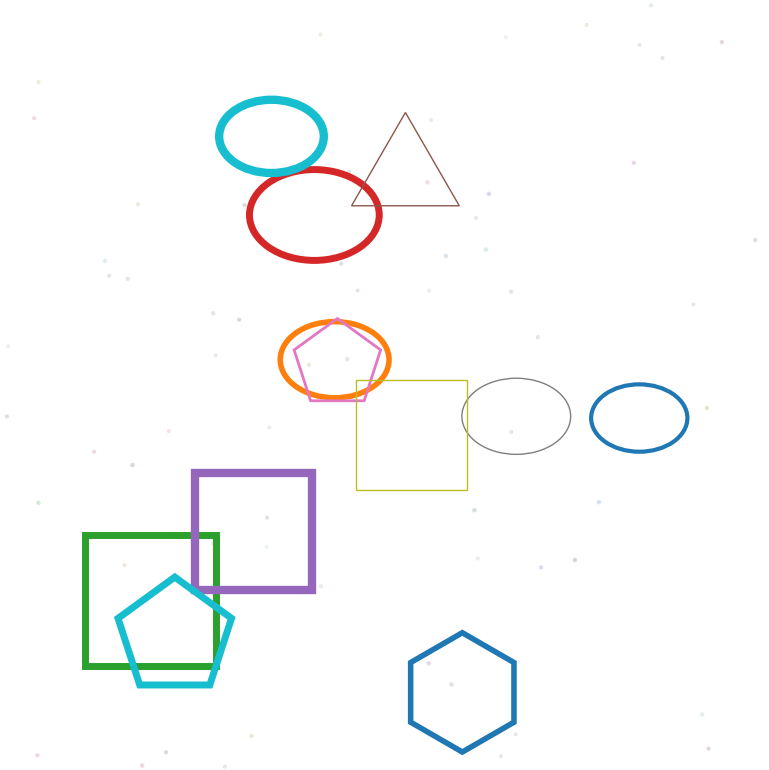[{"shape": "hexagon", "thickness": 2, "radius": 0.39, "center": [0.6, 0.101]}, {"shape": "oval", "thickness": 1.5, "radius": 0.31, "center": [0.83, 0.457]}, {"shape": "oval", "thickness": 2, "radius": 0.35, "center": [0.435, 0.533]}, {"shape": "square", "thickness": 2.5, "radius": 0.43, "center": [0.196, 0.22]}, {"shape": "oval", "thickness": 2.5, "radius": 0.42, "center": [0.408, 0.721]}, {"shape": "square", "thickness": 3, "radius": 0.38, "center": [0.33, 0.31]}, {"shape": "triangle", "thickness": 0.5, "radius": 0.4, "center": [0.527, 0.773]}, {"shape": "pentagon", "thickness": 1, "radius": 0.3, "center": [0.438, 0.527]}, {"shape": "oval", "thickness": 0.5, "radius": 0.35, "center": [0.671, 0.459]}, {"shape": "square", "thickness": 0.5, "radius": 0.36, "center": [0.534, 0.435]}, {"shape": "pentagon", "thickness": 2.5, "radius": 0.39, "center": [0.227, 0.173]}, {"shape": "oval", "thickness": 3, "radius": 0.34, "center": [0.353, 0.823]}]